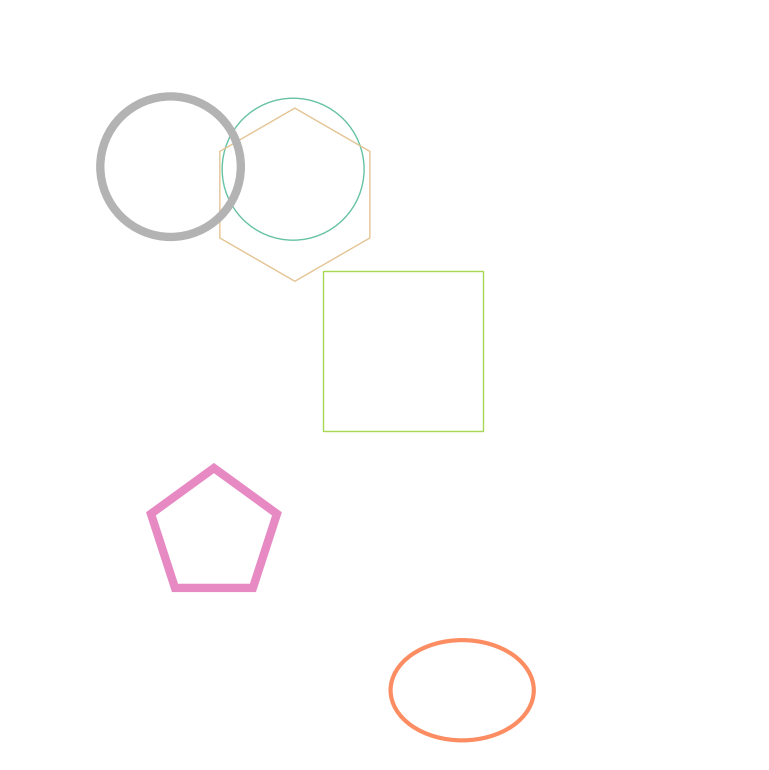[{"shape": "circle", "thickness": 0.5, "radius": 0.46, "center": [0.381, 0.78]}, {"shape": "oval", "thickness": 1.5, "radius": 0.46, "center": [0.6, 0.104]}, {"shape": "pentagon", "thickness": 3, "radius": 0.43, "center": [0.278, 0.306]}, {"shape": "square", "thickness": 0.5, "radius": 0.52, "center": [0.523, 0.544]}, {"shape": "hexagon", "thickness": 0.5, "radius": 0.56, "center": [0.383, 0.747]}, {"shape": "circle", "thickness": 3, "radius": 0.46, "center": [0.222, 0.784]}]